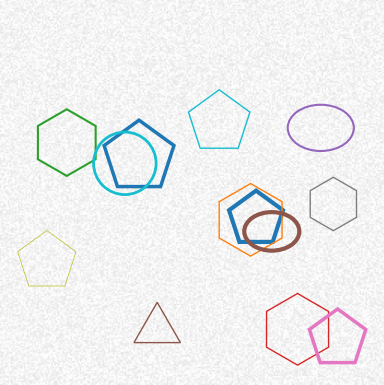[{"shape": "pentagon", "thickness": 3, "radius": 0.37, "center": [0.665, 0.431]}, {"shape": "pentagon", "thickness": 2.5, "radius": 0.48, "center": [0.361, 0.593]}, {"shape": "hexagon", "thickness": 1, "radius": 0.47, "center": [0.651, 0.429]}, {"shape": "hexagon", "thickness": 1.5, "radius": 0.43, "center": [0.173, 0.63]}, {"shape": "hexagon", "thickness": 1, "radius": 0.47, "center": [0.773, 0.145]}, {"shape": "oval", "thickness": 1.5, "radius": 0.43, "center": [0.833, 0.668]}, {"shape": "triangle", "thickness": 1, "radius": 0.35, "center": [0.408, 0.145]}, {"shape": "oval", "thickness": 3, "radius": 0.36, "center": [0.706, 0.399]}, {"shape": "pentagon", "thickness": 2.5, "radius": 0.38, "center": [0.877, 0.12]}, {"shape": "hexagon", "thickness": 1, "radius": 0.35, "center": [0.866, 0.47]}, {"shape": "pentagon", "thickness": 0.5, "radius": 0.4, "center": [0.122, 0.322]}, {"shape": "circle", "thickness": 2, "radius": 0.41, "center": [0.324, 0.576]}, {"shape": "pentagon", "thickness": 1, "radius": 0.42, "center": [0.569, 0.683]}]